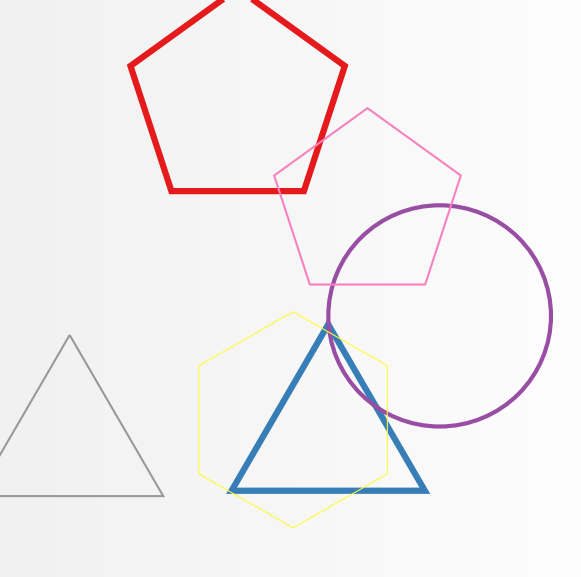[{"shape": "pentagon", "thickness": 3, "radius": 0.97, "center": [0.409, 0.825]}, {"shape": "triangle", "thickness": 3, "radius": 0.96, "center": [0.565, 0.245]}, {"shape": "circle", "thickness": 2, "radius": 0.96, "center": [0.756, 0.452]}, {"shape": "hexagon", "thickness": 0.5, "radius": 0.94, "center": [0.504, 0.272]}, {"shape": "pentagon", "thickness": 1, "radius": 0.84, "center": [0.632, 0.643]}, {"shape": "triangle", "thickness": 1, "radius": 0.93, "center": [0.12, 0.233]}]